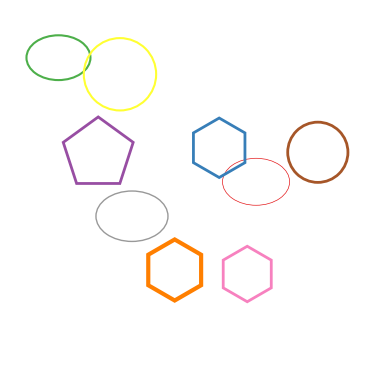[{"shape": "oval", "thickness": 0.5, "radius": 0.44, "center": [0.665, 0.528]}, {"shape": "hexagon", "thickness": 2, "radius": 0.39, "center": [0.569, 0.616]}, {"shape": "oval", "thickness": 1.5, "radius": 0.42, "center": [0.152, 0.85]}, {"shape": "pentagon", "thickness": 2, "radius": 0.48, "center": [0.255, 0.601]}, {"shape": "hexagon", "thickness": 3, "radius": 0.4, "center": [0.454, 0.299]}, {"shape": "circle", "thickness": 1.5, "radius": 0.47, "center": [0.312, 0.807]}, {"shape": "circle", "thickness": 2, "radius": 0.39, "center": [0.826, 0.604]}, {"shape": "hexagon", "thickness": 2, "radius": 0.36, "center": [0.642, 0.288]}, {"shape": "oval", "thickness": 1, "radius": 0.47, "center": [0.343, 0.438]}]